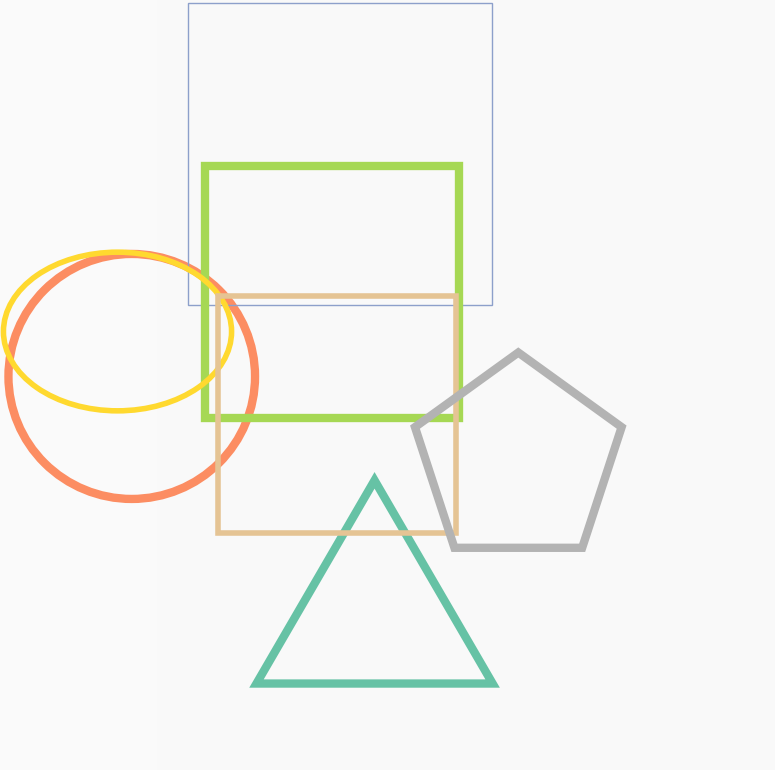[{"shape": "triangle", "thickness": 3, "radius": 0.88, "center": [0.483, 0.2]}, {"shape": "circle", "thickness": 3, "radius": 0.8, "center": [0.17, 0.511]}, {"shape": "square", "thickness": 0.5, "radius": 0.98, "center": [0.439, 0.8]}, {"shape": "square", "thickness": 3, "radius": 0.82, "center": [0.428, 0.621]}, {"shape": "oval", "thickness": 2, "radius": 0.74, "center": [0.152, 0.569]}, {"shape": "square", "thickness": 2, "radius": 0.77, "center": [0.435, 0.462]}, {"shape": "pentagon", "thickness": 3, "radius": 0.7, "center": [0.669, 0.402]}]